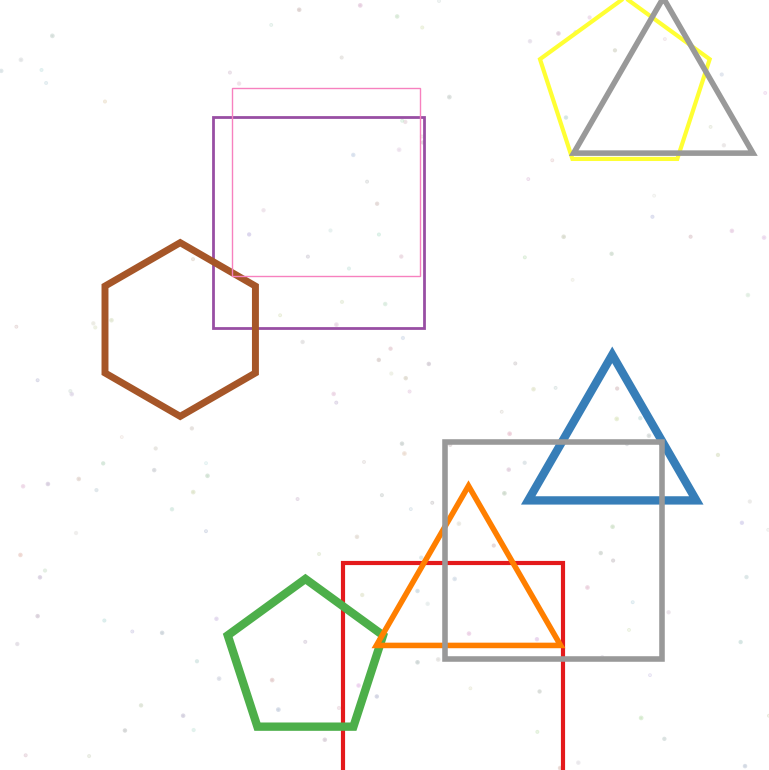[{"shape": "square", "thickness": 1.5, "radius": 0.72, "center": [0.589, 0.126]}, {"shape": "triangle", "thickness": 3, "radius": 0.63, "center": [0.795, 0.413]}, {"shape": "pentagon", "thickness": 3, "radius": 0.53, "center": [0.397, 0.142]}, {"shape": "square", "thickness": 1, "radius": 0.68, "center": [0.413, 0.711]}, {"shape": "triangle", "thickness": 2, "radius": 0.69, "center": [0.608, 0.231]}, {"shape": "pentagon", "thickness": 1.5, "radius": 0.58, "center": [0.811, 0.887]}, {"shape": "hexagon", "thickness": 2.5, "radius": 0.56, "center": [0.234, 0.572]}, {"shape": "square", "thickness": 0.5, "radius": 0.61, "center": [0.424, 0.763]}, {"shape": "square", "thickness": 2, "radius": 0.7, "center": [0.719, 0.285]}, {"shape": "triangle", "thickness": 2, "radius": 0.67, "center": [0.861, 0.868]}]